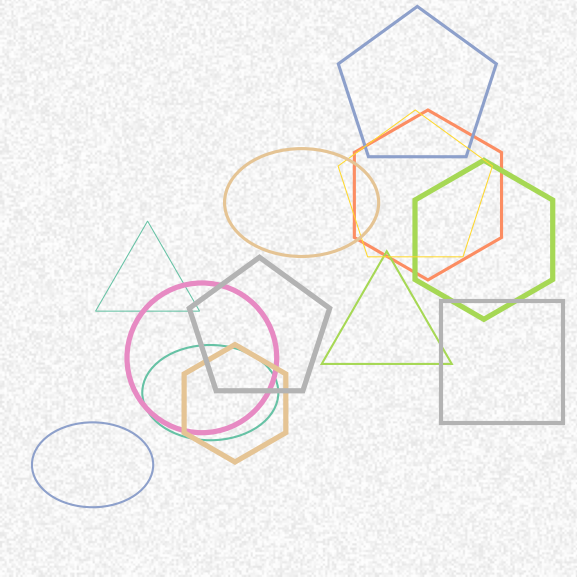[{"shape": "oval", "thickness": 1, "radius": 0.59, "center": [0.364, 0.319]}, {"shape": "triangle", "thickness": 0.5, "radius": 0.52, "center": [0.256, 0.512]}, {"shape": "hexagon", "thickness": 1.5, "radius": 0.74, "center": [0.741, 0.662]}, {"shape": "oval", "thickness": 1, "radius": 0.53, "center": [0.16, 0.194]}, {"shape": "pentagon", "thickness": 1.5, "radius": 0.72, "center": [0.723, 0.844]}, {"shape": "circle", "thickness": 2.5, "radius": 0.65, "center": [0.35, 0.38]}, {"shape": "hexagon", "thickness": 2.5, "radius": 0.69, "center": [0.838, 0.584]}, {"shape": "triangle", "thickness": 1, "radius": 0.65, "center": [0.67, 0.434]}, {"shape": "pentagon", "thickness": 0.5, "radius": 0.7, "center": [0.719, 0.668]}, {"shape": "oval", "thickness": 1.5, "radius": 0.67, "center": [0.522, 0.648]}, {"shape": "hexagon", "thickness": 2.5, "radius": 0.51, "center": [0.407, 0.301]}, {"shape": "pentagon", "thickness": 2.5, "radius": 0.64, "center": [0.449, 0.426]}, {"shape": "square", "thickness": 2, "radius": 0.53, "center": [0.869, 0.372]}]